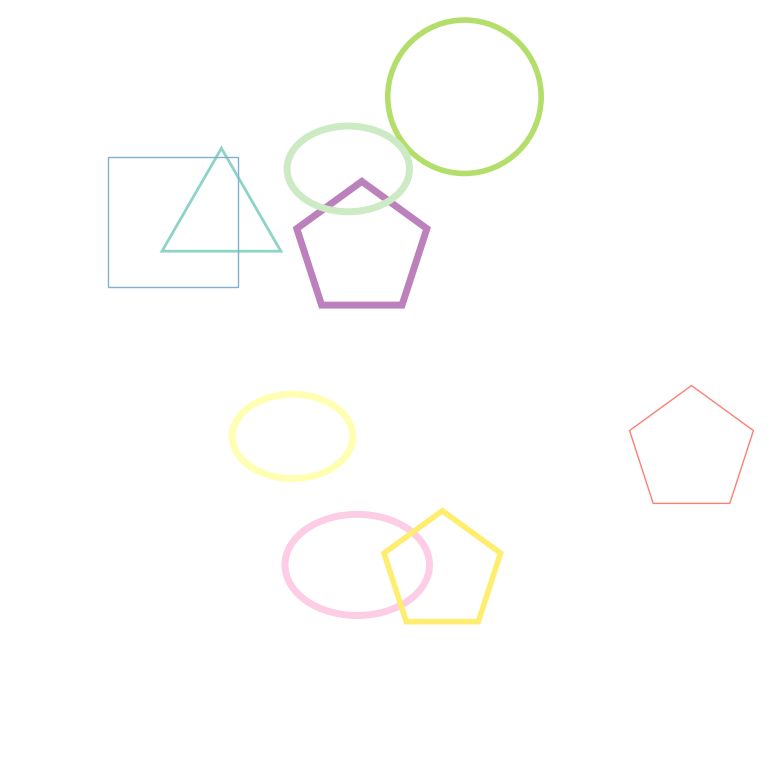[{"shape": "triangle", "thickness": 1, "radius": 0.45, "center": [0.288, 0.718]}, {"shape": "oval", "thickness": 2.5, "radius": 0.39, "center": [0.38, 0.433]}, {"shape": "pentagon", "thickness": 0.5, "radius": 0.42, "center": [0.898, 0.415]}, {"shape": "square", "thickness": 0.5, "radius": 0.42, "center": [0.225, 0.711]}, {"shape": "circle", "thickness": 2, "radius": 0.5, "center": [0.603, 0.874]}, {"shape": "oval", "thickness": 2.5, "radius": 0.47, "center": [0.464, 0.266]}, {"shape": "pentagon", "thickness": 2.5, "radius": 0.44, "center": [0.47, 0.676]}, {"shape": "oval", "thickness": 2.5, "radius": 0.4, "center": [0.452, 0.781]}, {"shape": "pentagon", "thickness": 2, "radius": 0.4, "center": [0.574, 0.257]}]